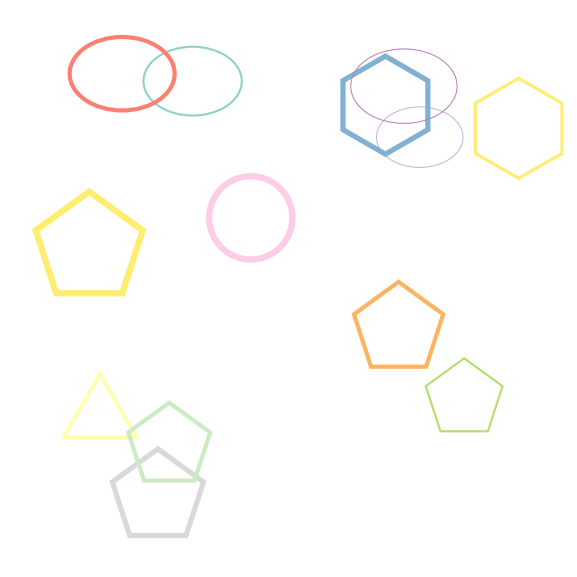[{"shape": "oval", "thickness": 1, "radius": 0.43, "center": [0.334, 0.859]}, {"shape": "triangle", "thickness": 2, "radius": 0.36, "center": [0.173, 0.279]}, {"shape": "oval", "thickness": 0.5, "radius": 0.37, "center": [0.727, 0.762]}, {"shape": "oval", "thickness": 2, "radius": 0.45, "center": [0.212, 0.871]}, {"shape": "hexagon", "thickness": 2.5, "radius": 0.42, "center": [0.667, 0.817]}, {"shape": "pentagon", "thickness": 2, "radius": 0.41, "center": [0.69, 0.43]}, {"shape": "pentagon", "thickness": 1, "radius": 0.35, "center": [0.804, 0.309]}, {"shape": "circle", "thickness": 3, "radius": 0.36, "center": [0.434, 0.622]}, {"shape": "pentagon", "thickness": 2.5, "radius": 0.41, "center": [0.273, 0.139]}, {"shape": "oval", "thickness": 0.5, "radius": 0.46, "center": [0.699, 0.85]}, {"shape": "pentagon", "thickness": 2, "radius": 0.37, "center": [0.293, 0.227]}, {"shape": "hexagon", "thickness": 1.5, "radius": 0.43, "center": [0.898, 0.777]}, {"shape": "pentagon", "thickness": 3, "radius": 0.49, "center": [0.154, 0.57]}]